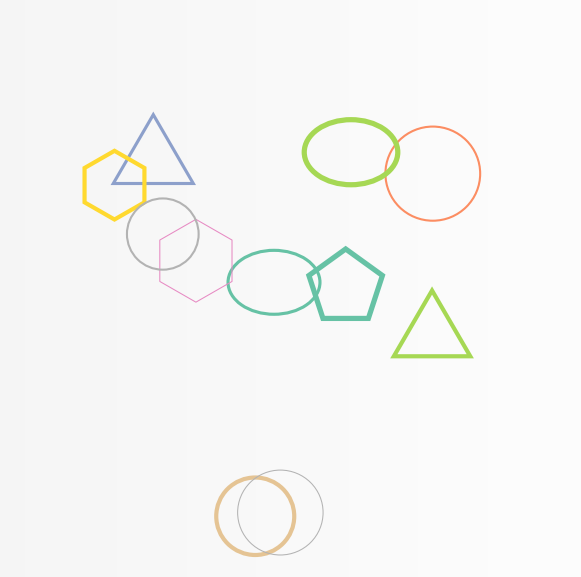[{"shape": "oval", "thickness": 1.5, "radius": 0.4, "center": [0.471, 0.51]}, {"shape": "pentagon", "thickness": 2.5, "radius": 0.33, "center": [0.595, 0.502]}, {"shape": "circle", "thickness": 1, "radius": 0.41, "center": [0.745, 0.698]}, {"shape": "triangle", "thickness": 1.5, "radius": 0.4, "center": [0.264, 0.721]}, {"shape": "hexagon", "thickness": 0.5, "radius": 0.36, "center": [0.337, 0.548]}, {"shape": "oval", "thickness": 2.5, "radius": 0.4, "center": [0.604, 0.736]}, {"shape": "triangle", "thickness": 2, "radius": 0.38, "center": [0.743, 0.42]}, {"shape": "hexagon", "thickness": 2, "radius": 0.3, "center": [0.197, 0.679]}, {"shape": "circle", "thickness": 2, "radius": 0.34, "center": [0.439, 0.105]}, {"shape": "circle", "thickness": 1, "radius": 0.31, "center": [0.28, 0.594]}, {"shape": "circle", "thickness": 0.5, "radius": 0.37, "center": [0.482, 0.112]}]